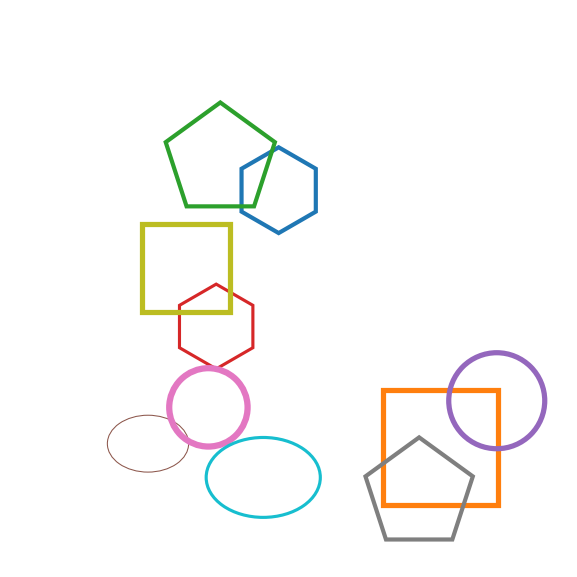[{"shape": "hexagon", "thickness": 2, "radius": 0.37, "center": [0.483, 0.67]}, {"shape": "square", "thickness": 2.5, "radius": 0.5, "center": [0.763, 0.224]}, {"shape": "pentagon", "thickness": 2, "radius": 0.5, "center": [0.381, 0.722]}, {"shape": "hexagon", "thickness": 1.5, "radius": 0.37, "center": [0.374, 0.434]}, {"shape": "circle", "thickness": 2.5, "radius": 0.42, "center": [0.86, 0.305]}, {"shape": "oval", "thickness": 0.5, "radius": 0.35, "center": [0.256, 0.231]}, {"shape": "circle", "thickness": 3, "radius": 0.34, "center": [0.361, 0.294]}, {"shape": "pentagon", "thickness": 2, "radius": 0.49, "center": [0.726, 0.144]}, {"shape": "square", "thickness": 2.5, "radius": 0.38, "center": [0.323, 0.536]}, {"shape": "oval", "thickness": 1.5, "radius": 0.49, "center": [0.456, 0.172]}]